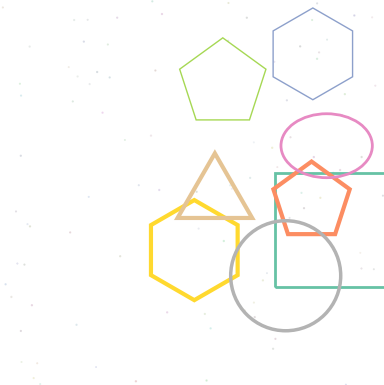[{"shape": "square", "thickness": 2, "radius": 0.74, "center": [0.862, 0.404]}, {"shape": "pentagon", "thickness": 3, "radius": 0.52, "center": [0.809, 0.476]}, {"shape": "hexagon", "thickness": 1, "radius": 0.6, "center": [0.813, 0.86]}, {"shape": "oval", "thickness": 2, "radius": 0.59, "center": [0.848, 0.622]}, {"shape": "pentagon", "thickness": 1, "radius": 0.59, "center": [0.579, 0.784]}, {"shape": "hexagon", "thickness": 3, "radius": 0.65, "center": [0.505, 0.35]}, {"shape": "triangle", "thickness": 3, "radius": 0.56, "center": [0.558, 0.49]}, {"shape": "circle", "thickness": 2.5, "radius": 0.71, "center": [0.742, 0.284]}]